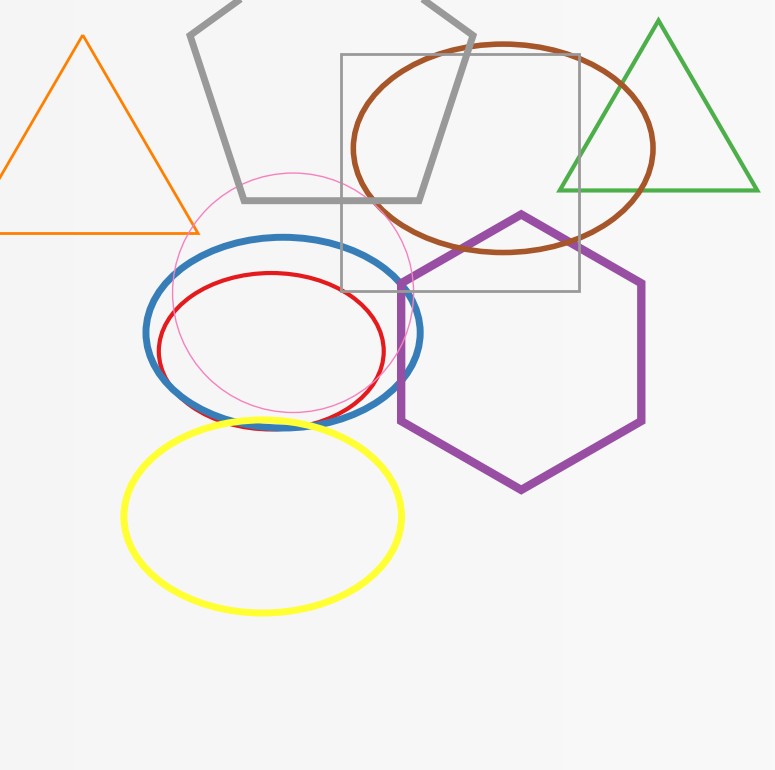[{"shape": "oval", "thickness": 1.5, "radius": 0.73, "center": [0.35, 0.544]}, {"shape": "oval", "thickness": 2.5, "radius": 0.88, "center": [0.365, 0.568]}, {"shape": "triangle", "thickness": 1.5, "radius": 0.74, "center": [0.85, 0.826]}, {"shape": "hexagon", "thickness": 3, "radius": 0.89, "center": [0.673, 0.543]}, {"shape": "triangle", "thickness": 1, "radius": 0.86, "center": [0.107, 0.783]}, {"shape": "oval", "thickness": 2.5, "radius": 0.9, "center": [0.339, 0.329]}, {"shape": "oval", "thickness": 2, "radius": 0.97, "center": [0.649, 0.807]}, {"shape": "circle", "thickness": 0.5, "radius": 0.78, "center": [0.378, 0.62]}, {"shape": "pentagon", "thickness": 2.5, "radius": 0.96, "center": [0.428, 0.895]}, {"shape": "square", "thickness": 1, "radius": 0.77, "center": [0.594, 0.776]}]